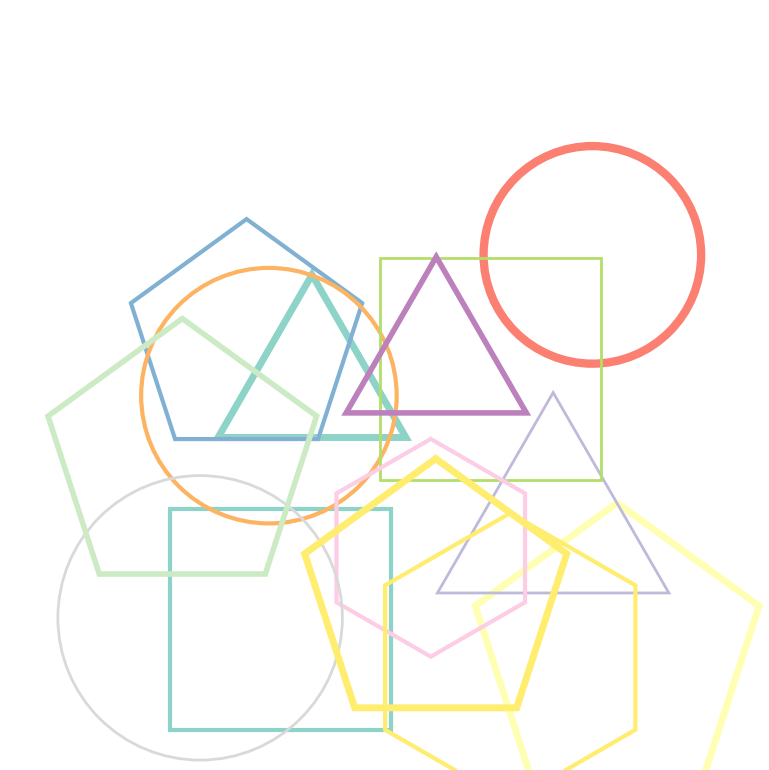[{"shape": "square", "thickness": 1.5, "radius": 0.72, "center": [0.364, 0.195]}, {"shape": "triangle", "thickness": 2.5, "radius": 0.7, "center": [0.405, 0.502]}, {"shape": "pentagon", "thickness": 2.5, "radius": 0.97, "center": [0.801, 0.153]}, {"shape": "triangle", "thickness": 1, "radius": 0.87, "center": [0.718, 0.317]}, {"shape": "circle", "thickness": 3, "radius": 0.71, "center": [0.769, 0.669]}, {"shape": "pentagon", "thickness": 1.5, "radius": 0.79, "center": [0.32, 0.558]}, {"shape": "circle", "thickness": 1.5, "radius": 0.83, "center": [0.349, 0.486]}, {"shape": "square", "thickness": 1, "radius": 0.72, "center": [0.637, 0.521]}, {"shape": "hexagon", "thickness": 1.5, "radius": 0.71, "center": [0.559, 0.289]}, {"shape": "circle", "thickness": 1, "radius": 0.92, "center": [0.26, 0.198]}, {"shape": "triangle", "thickness": 2, "radius": 0.68, "center": [0.567, 0.531]}, {"shape": "pentagon", "thickness": 2, "radius": 0.92, "center": [0.237, 0.403]}, {"shape": "hexagon", "thickness": 1.5, "radius": 0.94, "center": [0.663, 0.146]}, {"shape": "pentagon", "thickness": 2.5, "radius": 0.89, "center": [0.566, 0.225]}]